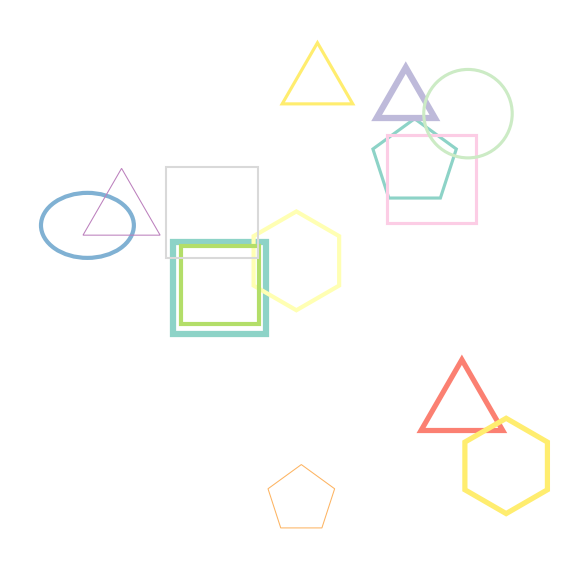[{"shape": "square", "thickness": 3, "radius": 0.4, "center": [0.38, 0.501]}, {"shape": "pentagon", "thickness": 1.5, "radius": 0.38, "center": [0.718, 0.718]}, {"shape": "hexagon", "thickness": 2, "radius": 0.43, "center": [0.513, 0.547]}, {"shape": "triangle", "thickness": 3, "radius": 0.29, "center": [0.703, 0.824]}, {"shape": "triangle", "thickness": 2.5, "radius": 0.41, "center": [0.8, 0.295]}, {"shape": "oval", "thickness": 2, "radius": 0.4, "center": [0.151, 0.609]}, {"shape": "pentagon", "thickness": 0.5, "radius": 0.3, "center": [0.522, 0.134]}, {"shape": "square", "thickness": 2, "radius": 0.34, "center": [0.381, 0.506]}, {"shape": "square", "thickness": 1.5, "radius": 0.38, "center": [0.748, 0.689]}, {"shape": "square", "thickness": 1, "radius": 0.4, "center": [0.367, 0.631]}, {"shape": "triangle", "thickness": 0.5, "radius": 0.39, "center": [0.21, 0.63]}, {"shape": "circle", "thickness": 1.5, "radius": 0.38, "center": [0.81, 0.802]}, {"shape": "hexagon", "thickness": 2.5, "radius": 0.41, "center": [0.876, 0.192]}, {"shape": "triangle", "thickness": 1.5, "radius": 0.35, "center": [0.55, 0.855]}]